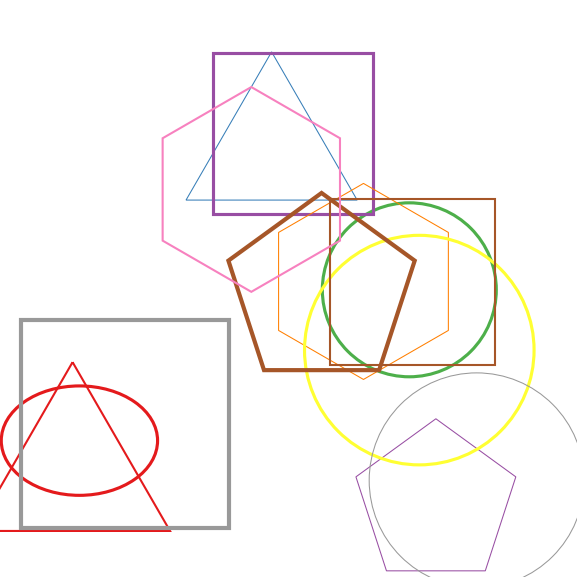[{"shape": "oval", "thickness": 1.5, "radius": 0.68, "center": [0.138, 0.236]}, {"shape": "triangle", "thickness": 1, "radius": 0.97, "center": [0.126, 0.177]}, {"shape": "triangle", "thickness": 0.5, "radius": 0.86, "center": [0.47, 0.738]}, {"shape": "circle", "thickness": 1.5, "radius": 0.75, "center": [0.709, 0.497]}, {"shape": "pentagon", "thickness": 0.5, "radius": 0.73, "center": [0.755, 0.128]}, {"shape": "square", "thickness": 1.5, "radius": 0.69, "center": [0.508, 0.768]}, {"shape": "hexagon", "thickness": 0.5, "radius": 0.85, "center": [0.629, 0.512]}, {"shape": "circle", "thickness": 1.5, "radius": 0.99, "center": [0.726, 0.393]}, {"shape": "square", "thickness": 1, "radius": 0.72, "center": [0.714, 0.511]}, {"shape": "pentagon", "thickness": 2, "radius": 0.85, "center": [0.557, 0.495]}, {"shape": "hexagon", "thickness": 1, "radius": 0.89, "center": [0.435, 0.671]}, {"shape": "square", "thickness": 2, "radius": 0.9, "center": [0.217, 0.265]}, {"shape": "circle", "thickness": 0.5, "radius": 0.93, "center": [0.825, 0.167]}]